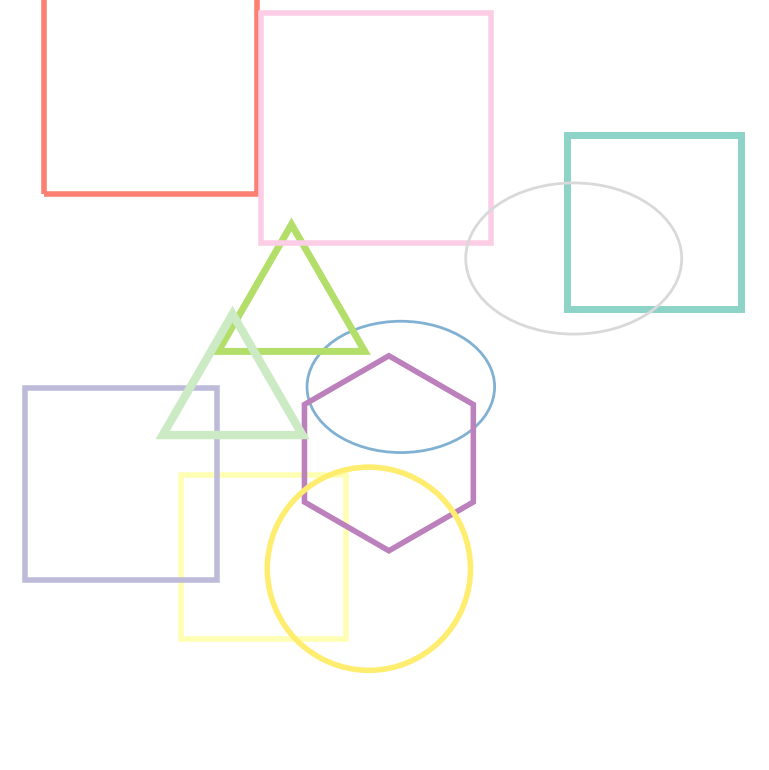[{"shape": "square", "thickness": 2.5, "radius": 0.56, "center": [0.849, 0.711]}, {"shape": "square", "thickness": 2, "radius": 0.53, "center": [0.342, 0.277]}, {"shape": "square", "thickness": 2, "radius": 0.62, "center": [0.157, 0.371]}, {"shape": "square", "thickness": 2, "radius": 0.69, "center": [0.195, 0.886]}, {"shape": "oval", "thickness": 1, "radius": 0.61, "center": [0.521, 0.498]}, {"shape": "triangle", "thickness": 2.5, "radius": 0.55, "center": [0.379, 0.599]}, {"shape": "square", "thickness": 2, "radius": 0.75, "center": [0.489, 0.834]}, {"shape": "oval", "thickness": 1, "radius": 0.7, "center": [0.745, 0.664]}, {"shape": "hexagon", "thickness": 2, "radius": 0.63, "center": [0.505, 0.411]}, {"shape": "triangle", "thickness": 3, "radius": 0.52, "center": [0.302, 0.487]}, {"shape": "circle", "thickness": 2, "radius": 0.66, "center": [0.479, 0.261]}]